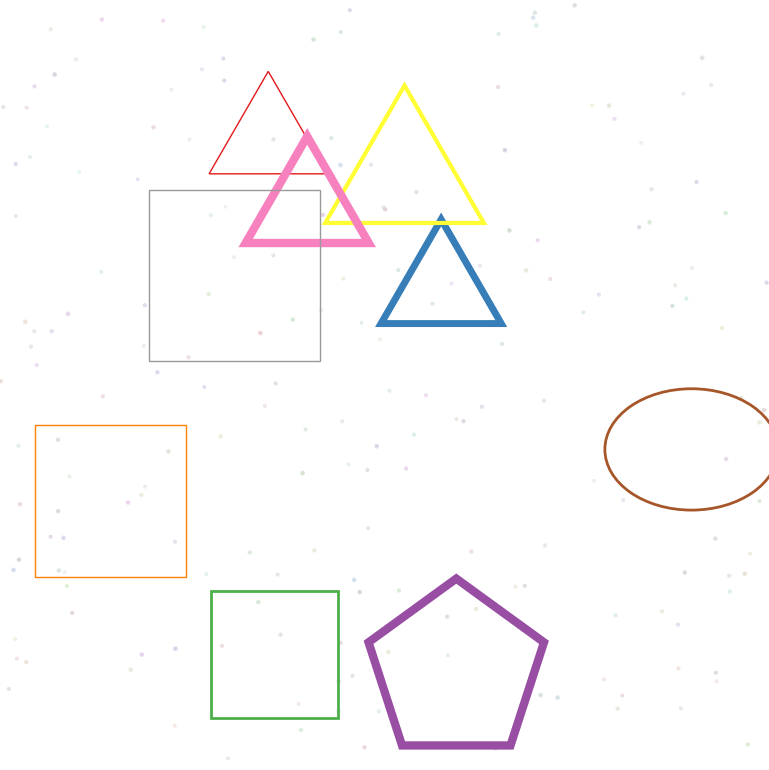[{"shape": "triangle", "thickness": 0.5, "radius": 0.44, "center": [0.348, 0.819]}, {"shape": "triangle", "thickness": 2.5, "radius": 0.45, "center": [0.573, 0.625]}, {"shape": "square", "thickness": 1, "radius": 0.41, "center": [0.357, 0.15]}, {"shape": "pentagon", "thickness": 3, "radius": 0.6, "center": [0.593, 0.129]}, {"shape": "square", "thickness": 0.5, "radius": 0.49, "center": [0.144, 0.349]}, {"shape": "triangle", "thickness": 1.5, "radius": 0.59, "center": [0.525, 0.77]}, {"shape": "oval", "thickness": 1, "radius": 0.56, "center": [0.898, 0.416]}, {"shape": "triangle", "thickness": 3, "radius": 0.46, "center": [0.399, 0.731]}, {"shape": "square", "thickness": 0.5, "radius": 0.55, "center": [0.305, 0.642]}]